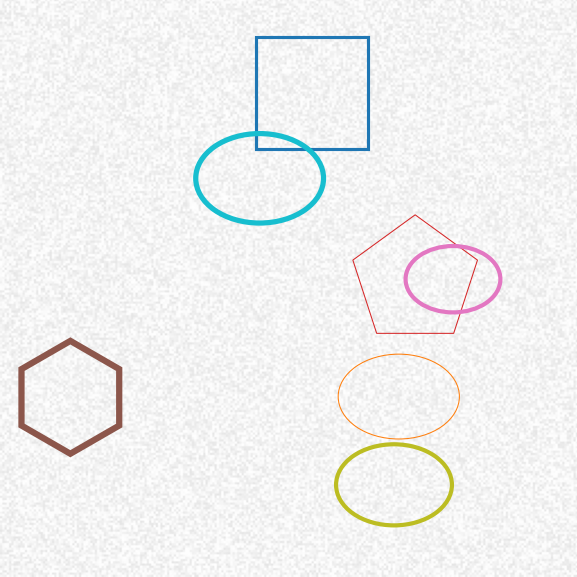[{"shape": "square", "thickness": 1.5, "radius": 0.48, "center": [0.54, 0.838]}, {"shape": "oval", "thickness": 0.5, "radius": 0.52, "center": [0.691, 0.312]}, {"shape": "pentagon", "thickness": 0.5, "radius": 0.57, "center": [0.719, 0.514]}, {"shape": "hexagon", "thickness": 3, "radius": 0.49, "center": [0.122, 0.311]}, {"shape": "oval", "thickness": 2, "radius": 0.41, "center": [0.784, 0.516]}, {"shape": "oval", "thickness": 2, "radius": 0.5, "center": [0.682, 0.16]}, {"shape": "oval", "thickness": 2.5, "radius": 0.55, "center": [0.45, 0.69]}]